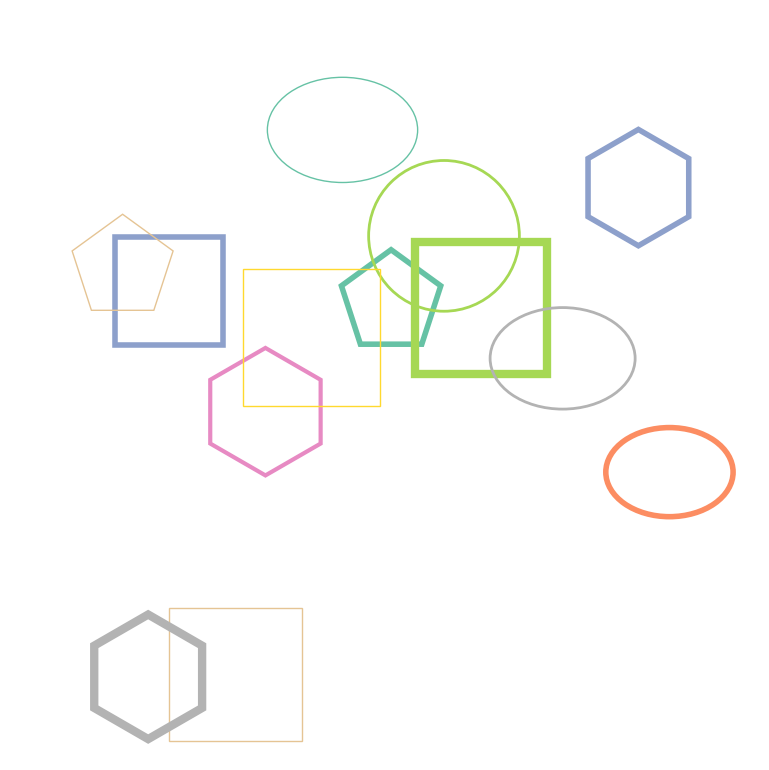[{"shape": "pentagon", "thickness": 2, "radius": 0.34, "center": [0.508, 0.608]}, {"shape": "oval", "thickness": 0.5, "radius": 0.49, "center": [0.445, 0.831]}, {"shape": "oval", "thickness": 2, "radius": 0.41, "center": [0.869, 0.387]}, {"shape": "square", "thickness": 2, "radius": 0.35, "center": [0.22, 0.622]}, {"shape": "hexagon", "thickness": 2, "radius": 0.38, "center": [0.829, 0.756]}, {"shape": "hexagon", "thickness": 1.5, "radius": 0.41, "center": [0.345, 0.465]}, {"shape": "square", "thickness": 3, "radius": 0.43, "center": [0.625, 0.6]}, {"shape": "circle", "thickness": 1, "radius": 0.49, "center": [0.577, 0.694]}, {"shape": "square", "thickness": 0.5, "radius": 0.44, "center": [0.405, 0.562]}, {"shape": "pentagon", "thickness": 0.5, "radius": 0.34, "center": [0.159, 0.653]}, {"shape": "square", "thickness": 0.5, "radius": 0.43, "center": [0.306, 0.124]}, {"shape": "oval", "thickness": 1, "radius": 0.47, "center": [0.731, 0.535]}, {"shape": "hexagon", "thickness": 3, "radius": 0.4, "center": [0.192, 0.121]}]